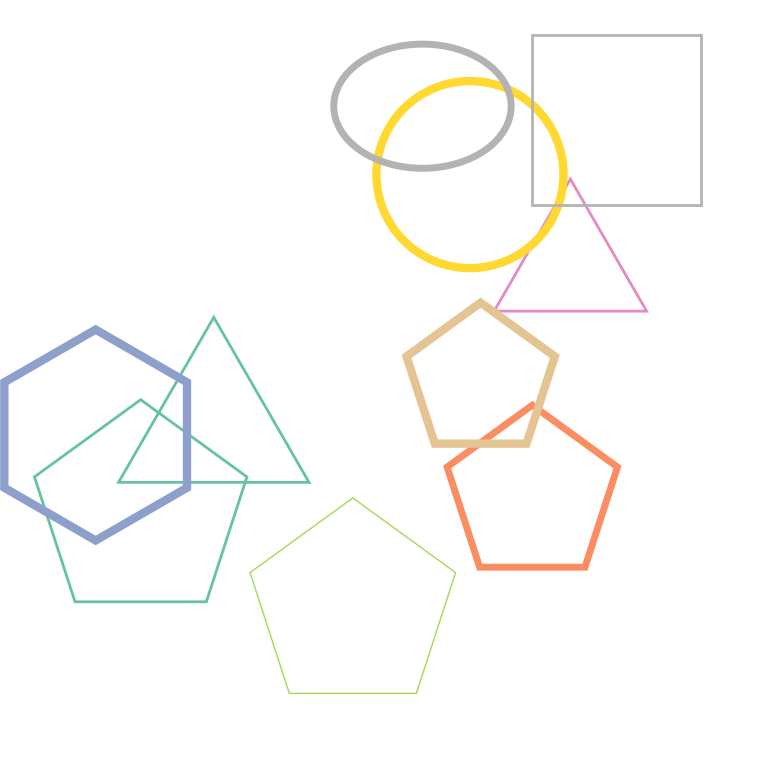[{"shape": "pentagon", "thickness": 1, "radius": 0.73, "center": [0.183, 0.336]}, {"shape": "triangle", "thickness": 1, "radius": 0.71, "center": [0.278, 0.445]}, {"shape": "pentagon", "thickness": 2.5, "radius": 0.58, "center": [0.691, 0.357]}, {"shape": "hexagon", "thickness": 3, "radius": 0.68, "center": [0.124, 0.435]}, {"shape": "triangle", "thickness": 1, "radius": 0.57, "center": [0.741, 0.653]}, {"shape": "pentagon", "thickness": 0.5, "radius": 0.7, "center": [0.458, 0.213]}, {"shape": "circle", "thickness": 3, "radius": 0.61, "center": [0.61, 0.773]}, {"shape": "pentagon", "thickness": 3, "radius": 0.51, "center": [0.624, 0.506]}, {"shape": "square", "thickness": 1, "radius": 0.55, "center": [0.801, 0.844]}, {"shape": "oval", "thickness": 2.5, "radius": 0.58, "center": [0.549, 0.862]}]